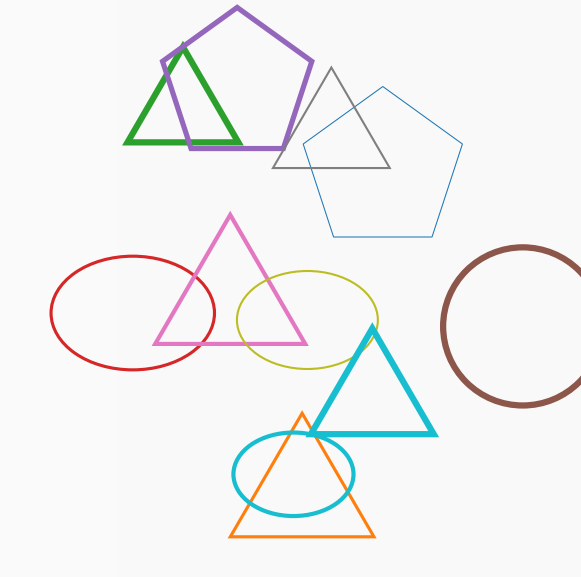[{"shape": "pentagon", "thickness": 0.5, "radius": 0.72, "center": [0.659, 0.705]}, {"shape": "triangle", "thickness": 1.5, "radius": 0.71, "center": [0.52, 0.141]}, {"shape": "triangle", "thickness": 3, "radius": 0.55, "center": [0.315, 0.808]}, {"shape": "oval", "thickness": 1.5, "radius": 0.7, "center": [0.228, 0.457]}, {"shape": "pentagon", "thickness": 2.5, "radius": 0.68, "center": [0.408, 0.851]}, {"shape": "circle", "thickness": 3, "radius": 0.68, "center": [0.899, 0.434]}, {"shape": "triangle", "thickness": 2, "radius": 0.74, "center": [0.396, 0.478]}, {"shape": "triangle", "thickness": 1, "radius": 0.58, "center": [0.57, 0.766]}, {"shape": "oval", "thickness": 1, "radius": 0.61, "center": [0.529, 0.445]}, {"shape": "oval", "thickness": 2, "radius": 0.52, "center": [0.505, 0.178]}, {"shape": "triangle", "thickness": 3, "radius": 0.61, "center": [0.641, 0.308]}]